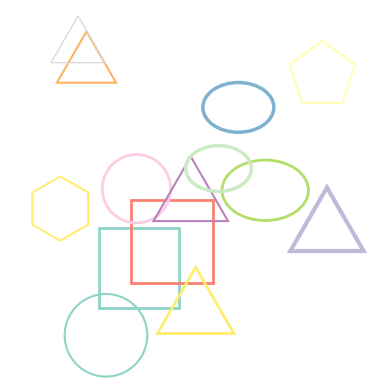[{"shape": "circle", "thickness": 1.5, "radius": 0.54, "center": [0.275, 0.129]}, {"shape": "square", "thickness": 2, "radius": 0.52, "center": [0.361, 0.304]}, {"shape": "pentagon", "thickness": 1.5, "radius": 0.44, "center": [0.837, 0.805]}, {"shape": "triangle", "thickness": 3, "radius": 0.55, "center": [0.849, 0.403]}, {"shape": "square", "thickness": 2, "radius": 0.54, "center": [0.447, 0.373]}, {"shape": "oval", "thickness": 2.5, "radius": 0.46, "center": [0.619, 0.721]}, {"shape": "triangle", "thickness": 1.5, "radius": 0.44, "center": [0.225, 0.83]}, {"shape": "oval", "thickness": 2, "radius": 0.56, "center": [0.689, 0.506]}, {"shape": "circle", "thickness": 2, "radius": 0.44, "center": [0.355, 0.51]}, {"shape": "triangle", "thickness": 1, "radius": 0.4, "center": [0.203, 0.878]}, {"shape": "triangle", "thickness": 1.5, "radius": 0.56, "center": [0.496, 0.482]}, {"shape": "oval", "thickness": 2.5, "radius": 0.43, "center": [0.568, 0.562]}, {"shape": "hexagon", "thickness": 1.5, "radius": 0.42, "center": [0.157, 0.458]}, {"shape": "triangle", "thickness": 2, "radius": 0.57, "center": [0.508, 0.191]}]